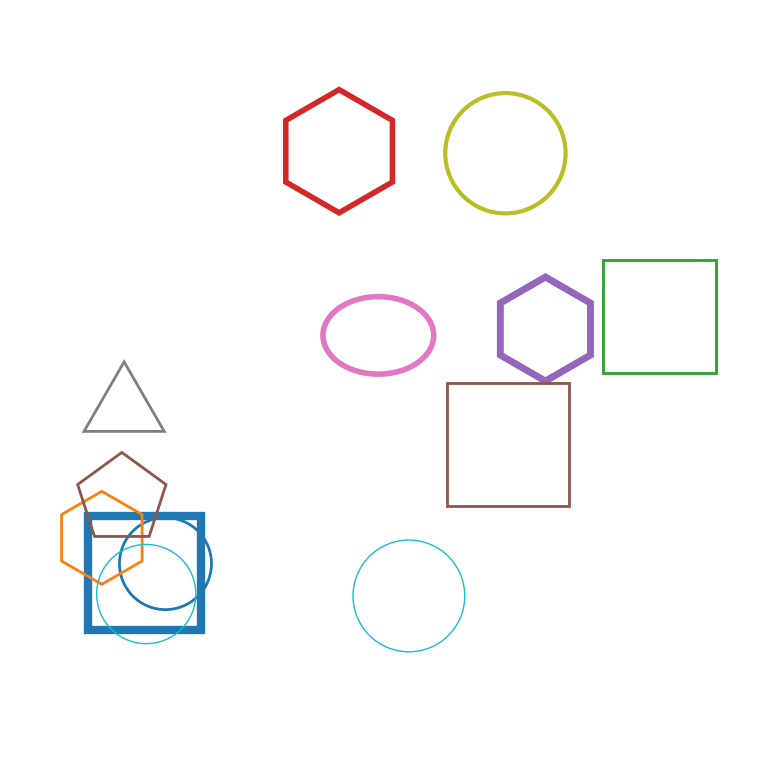[{"shape": "square", "thickness": 3, "radius": 0.37, "center": [0.188, 0.256]}, {"shape": "circle", "thickness": 1, "radius": 0.3, "center": [0.215, 0.268]}, {"shape": "hexagon", "thickness": 1, "radius": 0.3, "center": [0.132, 0.302]}, {"shape": "square", "thickness": 1, "radius": 0.37, "center": [0.856, 0.59]}, {"shape": "hexagon", "thickness": 2, "radius": 0.4, "center": [0.44, 0.804]}, {"shape": "hexagon", "thickness": 2.5, "radius": 0.34, "center": [0.708, 0.573]}, {"shape": "square", "thickness": 1, "radius": 0.4, "center": [0.66, 0.422]}, {"shape": "pentagon", "thickness": 1, "radius": 0.3, "center": [0.158, 0.352]}, {"shape": "oval", "thickness": 2, "radius": 0.36, "center": [0.491, 0.564]}, {"shape": "triangle", "thickness": 1, "radius": 0.3, "center": [0.161, 0.47]}, {"shape": "circle", "thickness": 1.5, "radius": 0.39, "center": [0.656, 0.801]}, {"shape": "circle", "thickness": 0.5, "radius": 0.36, "center": [0.531, 0.226]}, {"shape": "circle", "thickness": 0.5, "radius": 0.32, "center": [0.19, 0.229]}]